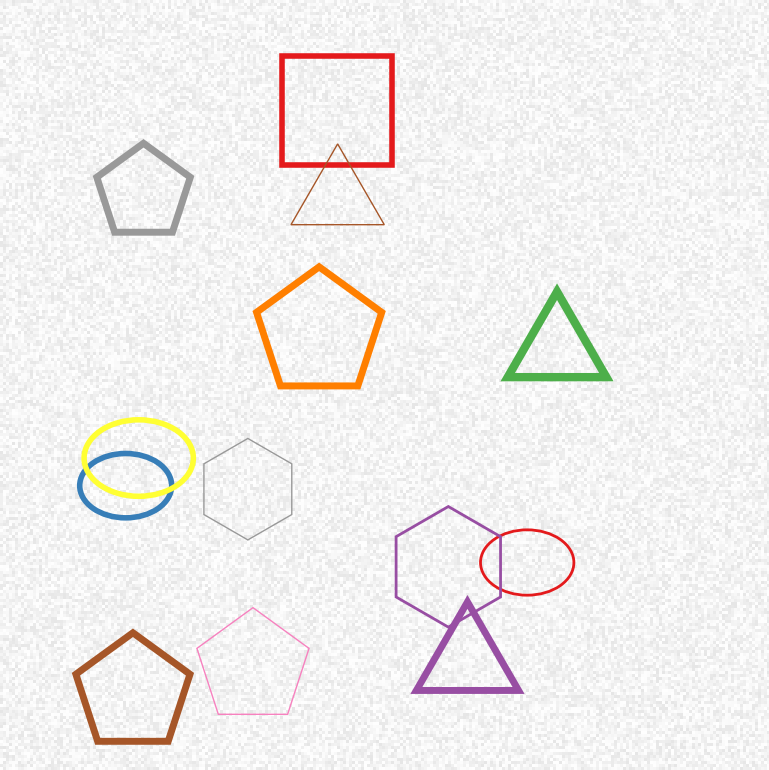[{"shape": "square", "thickness": 2, "radius": 0.36, "center": [0.437, 0.857]}, {"shape": "oval", "thickness": 1, "radius": 0.3, "center": [0.685, 0.269]}, {"shape": "oval", "thickness": 2, "radius": 0.3, "center": [0.163, 0.369]}, {"shape": "triangle", "thickness": 3, "radius": 0.37, "center": [0.723, 0.547]}, {"shape": "triangle", "thickness": 2.5, "radius": 0.38, "center": [0.607, 0.142]}, {"shape": "hexagon", "thickness": 1, "radius": 0.39, "center": [0.582, 0.264]}, {"shape": "pentagon", "thickness": 2.5, "radius": 0.43, "center": [0.414, 0.568]}, {"shape": "oval", "thickness": 2, "radius": 0.35, "center": [0.18, 0.405]}, {"shape": "pentagon", "thickness": 2.5, "radius": 0.39, "center": [0.173, 0.1]}, {"shape": "triangle", "thickness": 0.5, "radius": 0.35, "center": [0.438, 0.743]}, {"shape": "pentagon", "thickness": 0.5, "radius": 0.38, "center": [0.329, 0.134]}, {"shape": "pentagon", "thickness": 2.5, "radius": 0.32, "center": [0.186, 0.75]}, {"shape": "hexagon", "thickness": 0.5, "radius": 0.33, "center": [0.322, 0.365]}]